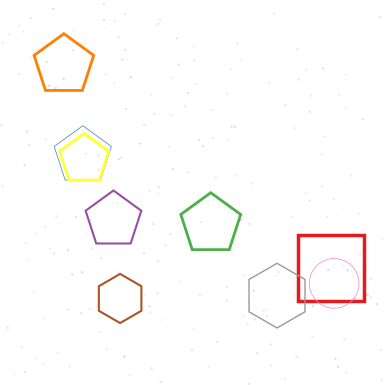[{"shape": "square", "thickness": 2.5, "radius": 0.43, "center": [0.859, 0.304]}, {"shape": "pentagon", "thickness": 0.5, "radius": 0.39, "center": [0.215, 0.595]}, {"shape": "pentagon", "thickness": 2, "radius": 0.41, "center": [0.547, 0.418]}, {"shape": "pentagon", "thickness": 1.5, "radius": 0.38, "center": [0.295, 0.429]}, {"shape": "pentagon", "thickness": 2, "radius": 0.41, "center": [0.166, 0.831]}, {"shape": "pentagon", "thickness": 2, "radius": 0.34, "center": [0.219, 0.586]}, {"shape": "hexagon", "thickness": 1.5, "radius": 0.32, "center": [0.312, 0.225]}, {"shape": "circle", "thickness": 0.5, "radius": 0.32, "center": [0.868, 0.264]}, {"shape": "hexagon", "thickness": 1, "radius": 0.42, "center": [0.72, 0.232]}]